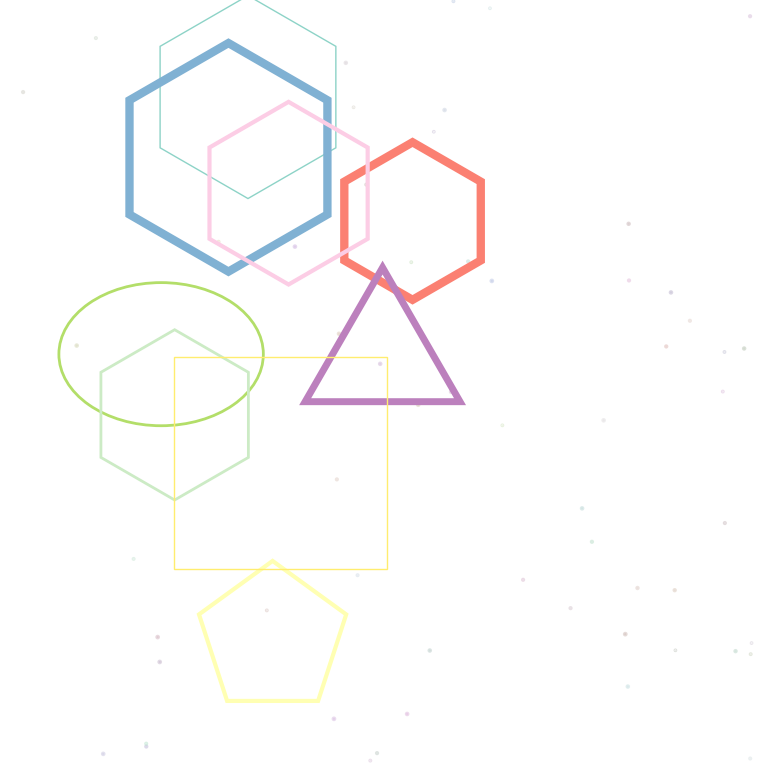[{"shape": "hexagon", "thickness": 0.5, "radius": 0.66, "center": [0.322, 0.874]}, {"shape": "pentagon", "thickness": 1.5, "radius": 0.5, "center": [0.354, 0.171]}, {"shape": "hexagon", "thickness": 3, "radius": 0.51, "center": [0.536, 0.713]}, {"shape": "hexagon", "thickness": 3, "radius": 0.74, "center": [0.297, 0.796]}, {"shape": "oval", "thickness": 1, "radius": 0.66, "center": [0.209, 0.54]}, {"shape": "hexagon", "thickness": 1.5, "radius": 0.59, "center": [0.375, 0.749]}, {"shape": "triangle", "thickness": 2.5, "radius": 0.58, "center": [0.497, 0.536]}, {"shape": "hexagon", "thickness": 1, "radius": 0.55, "center": [0.227, 0.461]}, {"shape": "square", "thickness": 0.5, "radius": 0.69, "center": [0.364, 0.399]}]